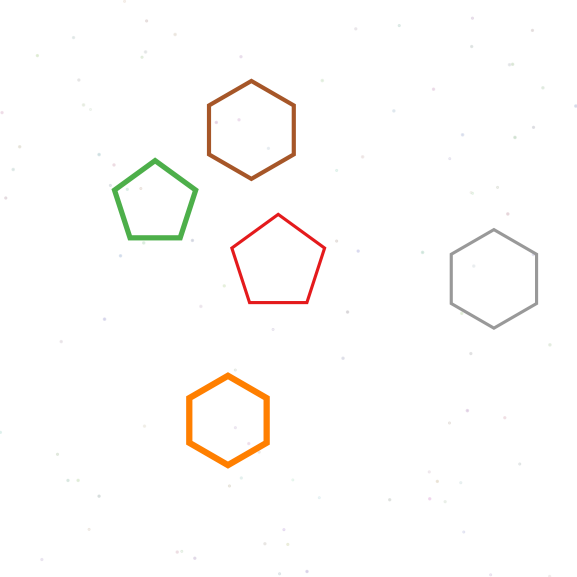[{"shape": "pentagon", "thickness": 1.5, "radius": 0.42, "center": [0.482, 0.543]}, {"shape": "pentagon", "thickness": 2.5, "radius": 0.37, "center": [0.269, 0.647]}, {"shape": "hexagon", "thickness": 3, "radius": 0.39, "center": [0.395, 0.271]}, {"shape": "hexagon", "thickness": 2, "radius": 0.42, "center": [0.435, 0.774]}, {"shape": "hexagon", "thickness": 1.5, "radius": 0.43, "center": [0.855, 0.516]}]